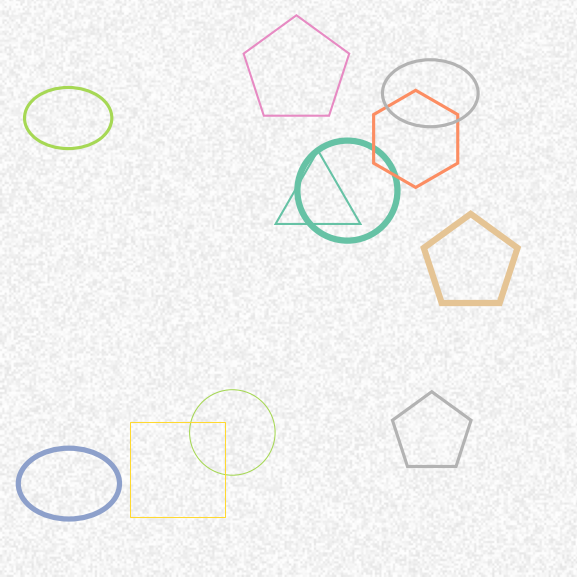[{"shape": "circle", "thickness": 3, "radius": 0.43, "center": [0.602, 0.669]}, {"shape": "triangle", "thickness": 1, "radius": 0.42, "center": [0.551, 0.654]}, {"shape": "hexagon", "thickness": 1.5, "radius": 0.42, "center": [0.72, 0.759]}, {"shape": "oval", "thickness": 2.5, "radius": 0.44, "center": [0.119, 0.162]}, {"shape": "pentagon", "thickness": 1, "radius": 0.48, "center": [0.513, 0.877]}, {"shape": "circle", "thickness": 0.5, "radius": 0.37, "center": [0.402, 0.25]}, {"shape": "oval", "thickness": 1.5, "radius": 0.38, "center": [0.118, 0.795]}, {"shape": "square", "thickness": 0.5, "radius": 0.41, "center": [0.307, 0.186]}, {"shape": "pentagon", "thickness": 3, "radius": 0.43, "center": [0.815, 0.543]}, {"shape": "oval", "thickness": 1.5, "radius": 0.41, "center": [0.745, 0.838]}, {"shape": "pentagon", "thickness": 1.5, "radius": 0.36, "center": [0.748, 0.249]}]